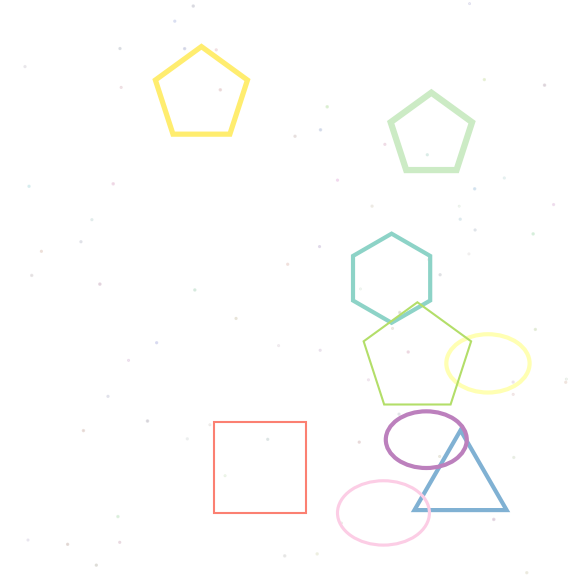[{"shape": "hexagon", "thickness": 2, "radius": 0.39, "center": [0.678, 0.517]}, {"shape": "oval", "thickness": 2, "radius": 0.36, "center": [0.845, 0.37]}, {"shape": "square", "thickness": 1, "radius": 0.4, "center": [0.45, 0.19]}, {"shape": "triangle", "thickness": 2, "radius": 0.46, "center": [0.797, 0.162]}, {"shape": "pentagon", "thickness": 1, "radius": 0.49, "center": [0.723, 0.378]}, {"shape": "oval", "thickness": 1.5, "radius": 0.4, "center": [0.664, 0.111]}, {"shape": "oval", "thickness": 2, "radius": 0.35, "center": [0.738, 0.238]}, {"shape": "pentagon", "thickness": 3, "radius": 0.37, "center": [0.747, 0.765]}, {"shape": "pentagon", "thickness": 2.5, "radius": 0.42, "center": [0.349, 0.835]}]